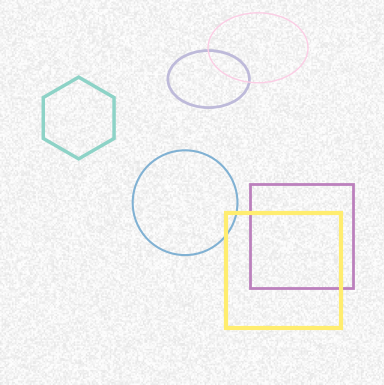[{"shape": "hexagon", "thickness": 2.5, "radius": 0.53, "center": [0.204, 0.693]}, {"shape": "oval", "thickness": 2, "radius": 0.53, "center": [0.542, 0.795]}, {"shape": "circle", "thickness": 1.5, "radius": 0.68, "center": [0.481, 0.474]}, {"shape": "oval", "thickness": 1, "radius": 0.65, "center": [0.67, 0.876]}, {"shape": "square", "thickness": 2, "radius": 0.67, "center": [0.783, 0.386]}, {"shape": "square", "thickness": 3, "radius": 0.74, "center": [0.736, 0.297]}]